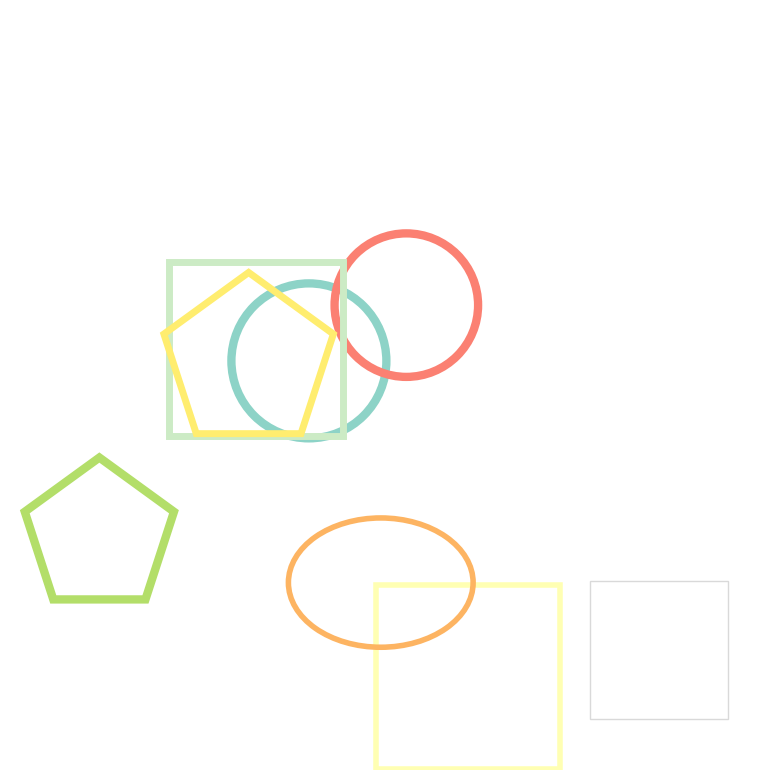[{"shape": "circle", "thickness": 3, "radius": 0.5, "center": [0.401, 0.531]}, {"shape": "square", "thickness": 2, "radius": 0.6, "center": [0.608, 0.121]}, {"shape": "circle", "thickness": 3, "radius": 0.47, "center": [0.528, 0.604]}, {"shape": "oval", "thickness": 2, "radius": 0.6, "center": [0.494, 0.243]}, {"shape": "pentagon", "thickness": 3, "radius": 0.51, "center": [0.129, 0.304]}, {"shape": "square", "thickness": 0.5, "radius": 0.45, "center": [0.855, 0.155]}, {"shape": "square", "thickness": 2.5, "radius": 0.56, "center": [0.332, 0.547]}, {"shape": "pentagon", "thickness": 2.5, "radius": 0.58, "center": [0.323, 0.53]}]